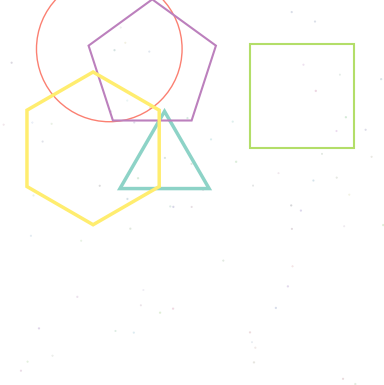[{"shape": "triangle", "thickness": 2.5, "radius": 0.67, "center": [0.427, 0.577]}, {"shape": "circle", "thickness": 1, "radius": 0.95, "center": [0.284, 0.873]}, {"shape": "square", "thickness": 1.5, "radius": 0.68, "center": [0.784, 0.751]}, {"shape": "pentagon", "thickness": 1.5, "radius": 0.87, "center": [0.395, 0.828]}, {"shape": "hexagon", "thickness": 2.5, "radius": 0.99, "center": [0.242, 0.615]}]